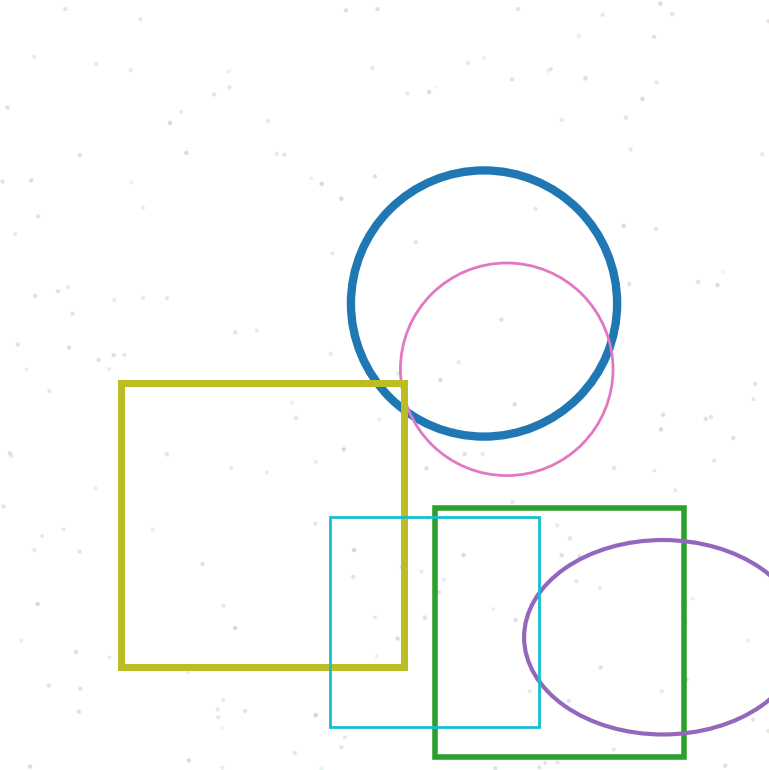[{"shape": "circle", "thickness": 3, "radius": 0.86, "center": [0.629, 0.606]}, {"shape": "square", "thickness": 2, "radius": 0.81, "center": [0.727, 0.179]}, {"shape": "oval", "thickness": 1.5, "radius": 0.9, "center": [0.861, 0.172]}, {"shape": "circle", "thickness": 1, "radius": 0.69, "center": [0.658, 0.52]}, {"shape": "square", "thickness": 2.5, "radius": 0.92, "center": [0.341, 0.319]}, {"shape": "square", "thickness": 1, "radius": 0.68, "center": [0.565, 0.192]}]